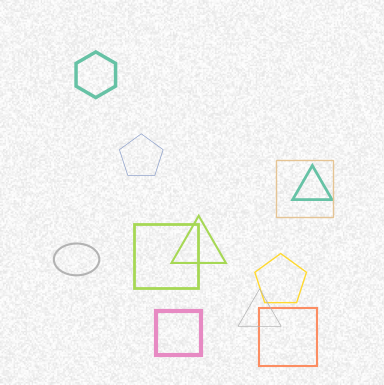[{"shape": "hexagon", "thickness": 2.5, "radius": 0.3, "center": [0.249, 0.806]}, {"shape": "triangle", "thickness": 2, "radius": 0.3, "center": [0.811, 0.511]}, {"shape": "square", "thickness": 1.5, "radius": 0.38, "center": [0.747, 0.126]}, {"shape": "pentagon", "thickness": 0.5, "radius": 0.3, "center": [0.367, 0.593]}, {"shape": "square", "thickness": 3, "radius": 0.29, "center": [0.463, 0.135]}, {"shape": "triangle", "thickness": 1.5, "radius": 0.41, "center": [0.516, 0.358]}, {"shape": "square", "thickness": 2, "radius": 0.42, "center": [0.431, 0.335]}, {"shape": "pentagon", "thickness": 1, "radius": 0.35, "center": [0.729, 0.271]}, {"shape": "square", "thickness": 1, "radius": 0.37, "center": [0.79, 0.51]}, {"shape": "oval", "thickness": 1.5, "radius": 0.3, "center": [0.199, 0.326]}, {"shape": "triangle", "thickness": 0.5, "radius": 0.32, "center": [0.674, 0.185]}]